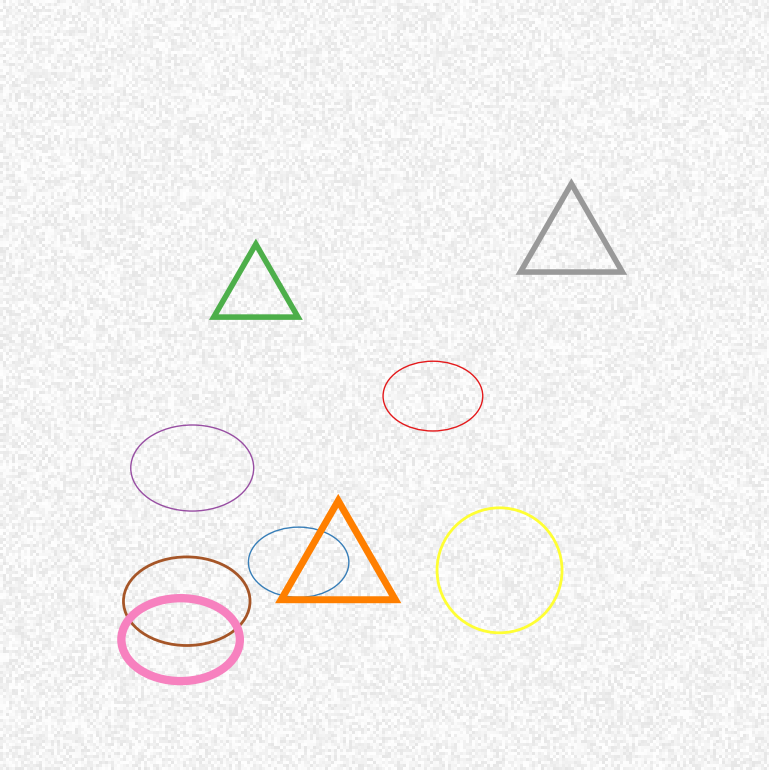[{"shape": "oval", "thickness": 0.5, "radius": 0.32, "center": [0.562, 0.486]}, {"shape": "oval", "thickness": 0.5, "radius": 0.33, "center": [0.388, 0.27]}, {"shape": "triangle", "thickness": 2, "radius": 0.32, "center": [0.332, 0.62]}, {"shape": "oval", "thickness": 0.5, "radius": 0.4, "center": [0.25, 0.392]}, {"shape": "triangle", "thickness": 2.5, "radius": 0.43, "center": [0.439, 0.264]}, {"shape": "circle", "thickness": 1, "radius": 0.41, "center": [0.649, 0.259]}, {"shape": "oval", "thickness": 1, "radius": 0.41, "center": [0.243, 0.219]}, {"shape": "oval", "thickness": 3, "radius": 0.38, "center": [0.235, 0.169]}, {"shape": "triangle", "thickness": 2, "radius": 0.38, "center": [0.742, 0.685]}]